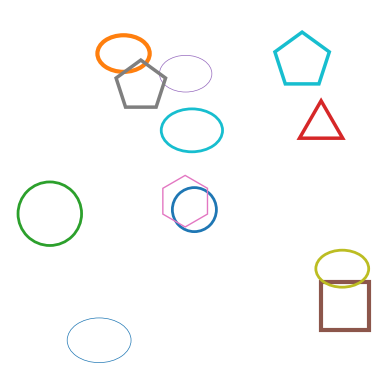[{"shape": "circle", "thickness": 2, "radius": 0.29, "center": [0.505, 0.456]}, {"shape": "oval", "thickness": 0.5, "radius": 0.41, "center": [0.257, 0.116]}, {"shape": "oval", "thickness": 3, "radius": 0.34, "center": [0.321, 0.861]}, {"shape": "circle", "thickness": 2, "radius": 0.41, "center": [0.129, 0.445]}, {"shape": "triangle", "thickness": 2.5, "radius": 0.32, "center": [0.834, 0.673]}, {"shape": "oval", "thickness": 0.5, "radius": 0.34, "center": [0.482, 0.809]}, {"shape": "square", "thickness": 3, "radius": 0.31, "center": [0.896, 0.206]}, {"shape": "hexagon", "thickness": 1, "radius": 0.33, "center": [0.481, 0.477]}, {"shape": "pentagon", "thickness": 2.5, "radius": 0.34, "center": [0.366, 0.776]}, {"shape": "oval", "thickness": 2, "radius": 0.34, "center": [0.889, 0.302]}, {"shape": "oval", "thickness": 2, "radius": 0.4, "center": [0.498, 0.661]}, {"shape": "pentagon", "thickness": 2.5, "radius": 0.37, "center": [0.785, 0.842]}]